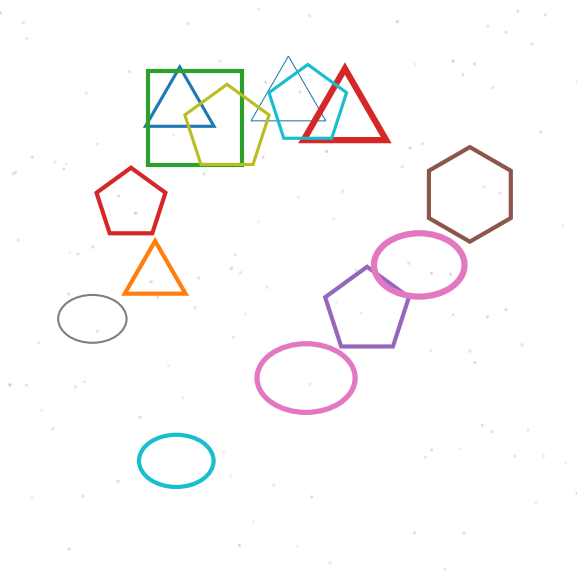[{"shape": "triangle", "thickness": 1.5, "radius": 0.34, "center": [0.311, 0.815]}, {"shape": "triangle", "thickness": 0.5, "radius": 0.37, "center": [0.499, 0.827]}, {"shape": "triangle", "thickness": 2, "radius": 0.3, "center": [0.269, 0.521]}, {"shape": "square", "thickness": 2, "radius": 0.41, "center": [0.338, 0.795]}, {"shape": "pentagon", "thickness": 2, "radius": 0.31, "center": [0.227, 0.646]}, {"shape": "triangle", "thickness": 3, "radius": 0.41, "center": [0.597, 0.798]}, {"shape": "pentagon", "thickness": 2, "radius": 0.38, "center": [0.636, 0.461]}, {"shape": "hexagon", "thickness": 2, "radius": 0.41, "center": [0.814, 0.663]}, {"shape": "oval", "thickness": 2.5, "radius": 0.42, "center": [0.53, 0.344]}, {"shape": "oval", "thickness": 3, "radius": 0.39, "center": [0.726, 0.54]}, {"shape": "oval", "thickness": 1, "radius": 0.3, "center": [0.16, 0.447]}, {"shape": "pentagon", "thickness": 1.5, "radius": 0.38, "center": [0.393, 0.776]}, {"shape": "pentagon", "thickness": 1.5, "radius": 0.35, "center": [0.533, 0.817]}, {"shape": "oval", "thickness": 2, "radius": 0.32, "center": [0.305, 0.201]}]